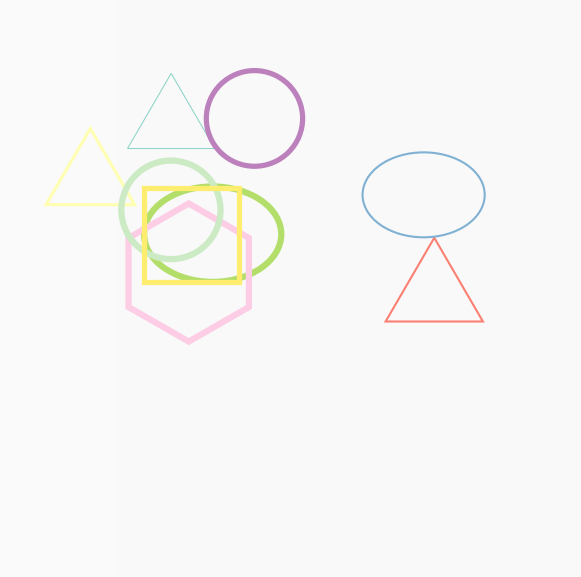[{"shape": "triangle", "thickness": 0.5, "radius": 0.43, "center": [0.294, 0.785]}, {"shape": "triangle", "thickness": 1.5, "radius": 0.44, "center": [0.155, 0.689]}, {"shape": "triangle", "thickness": 1, "radius": 0.48, "center": [0.747, 0.491]}, {"shape": "oval", "thickness": 1, "radius": 0.53, "center": [0.729, 0.662]}, {"shape": "oval", "thickness": 3, "radius": 0.59, "center": [0.366, 0.594]}, {"shape": "hexagon", "thickness": 3, "radius": 0.6, "center": [0.325, 0.527]}, {"shape": "circle", "thickness": 2.5, "radius": 0.41, "center": [0.438, 0.794]}, {"shape": "circle", "thickness": 3, "radius": 0.43, "center": [0.294, 0.636]}, {"shape": "square", "thickness": 2.5, "radius": 0.41, "center": [0.329, 0.592]}]